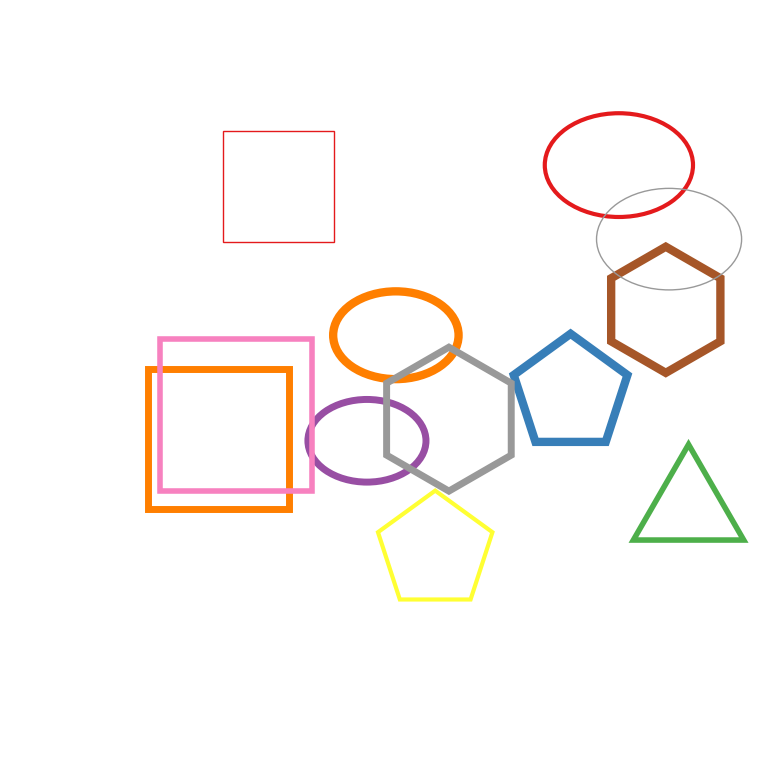[{"shape": "square", "thickness": 0.5, "radius": 0.36, "center": [0.362, 0.758]}, {"shape": "oval", "thickness": 1.5, "radius": 0.48, "center": [0.804, 0.786]}, {"shape": "pentagon", "thickness": 3, "radius": 0.39, "center": [0.741, 0.489]}, {"shape": "triangle", "thickness": 2, "radius": 0.41, "center": [0.894, 0.34]}, {"shape": "oval", "thickness": 2.5, "radius": 0.38, "center": [0.477, 0.428]}, {"shape": "oval", "thickness": 3, "radius": 0.41, "center": [0.514, 0.565]}, {"shape": "square", "thickness": 2.5, "radius": 0.46, "center": [0.284, 0.43]}, {"shape": "pentagon", "thickness": 1.5, "radius": 0.39, "center": [0.565, 0.285]}, {"shape": "hexagon", "thickness": 3, "radius": 0.41, "center": [0.865, 0.598]}, {"shape": "square", "thickness": 2, "radius": 0.49, "center": [0.307, 0.461]}, {"shape": "oval", "thickness": 0.5, "radius": 0.47, "center": [0.869, 0.689]}, {"shape": "hexagon", "thickness": 2.5, "radius": 0.47, "center": [0.583, 0.456]}]